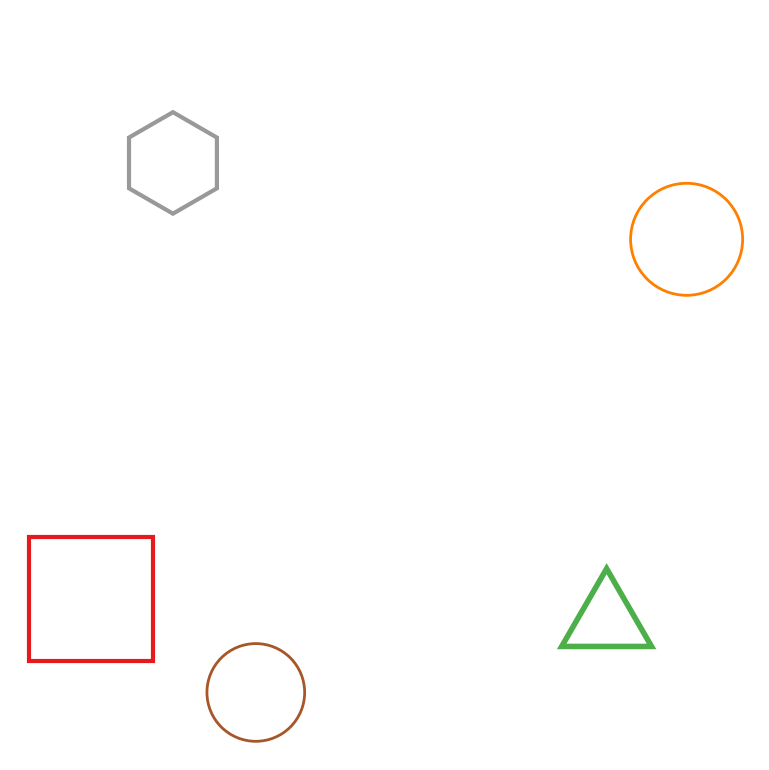[{"shape": "square", "thickness": 1.5, "radius": 0.4, "center": [0.119, 0.222]}, {"shape": "triangle", "thickness": 2, "radius": 0.34, "center": [0.788, 0.194]}, {"shape": "circle", "thickness": 1, "radius": 0.36, "center": [0.892, 0.689]}, {"shape": "circle", "thickness": 1, "radius": 0.32, "center": [0.332, 0.101]}, {"shape": "hexagon", "thickness": 1.5, "radius": 0.33, "center": [0.225, 0.788]}]